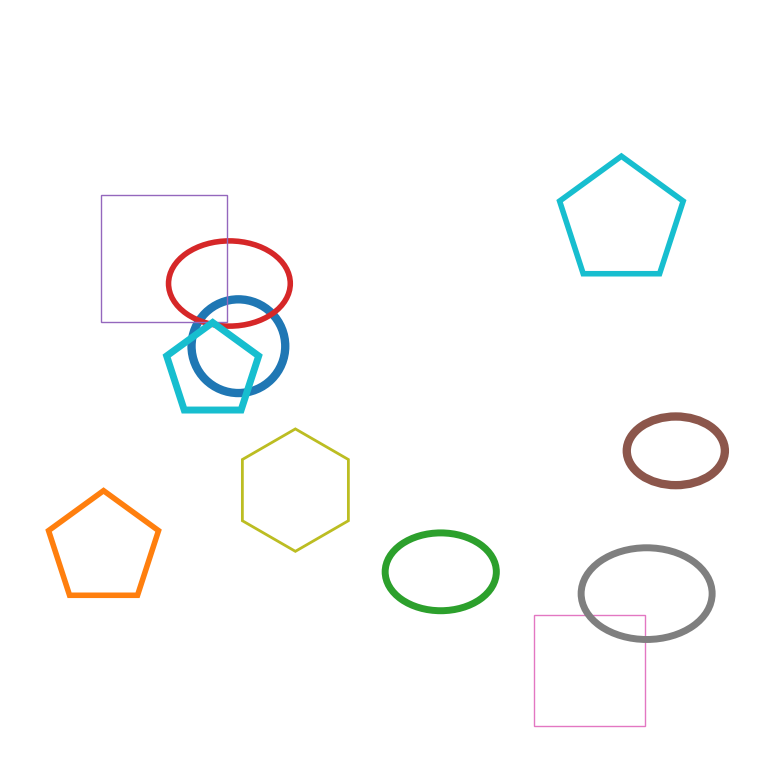[{"shape": "circle", "thickness": 3, "radius": 0.3, "center": [0.31, 0.55]}, {"shape": "pentagon", "thickness": 2, "radius": 0.38, "center": [0.134, 0.288]}, {"shape": "oval", "thickness": 2.5, "radius": 0.36, "center": [0.572, 0.257]}, {"shape": "oval", "thickness": 2, "radius": 0.4, "center": [0.298, 0.632]}, {"shape": "square", "thickness": 0.5, "radius": 0.41, "center": [0.213, 0.665]}, {"shape": "oval", "thickness": 3, "radius": 0.32, "center": [0.878, 0.415]}, {"shape": "square", "thickness": 0.5, "radius": 0.36, "center": [0.766, 0.129]}, {"shape": "oval", "thickness": 2.5, "radius": 0.43, "center": [0.84, 0.229]}, {"shape": "hexagon", "thickness": 1, "radius": 0.4, "center": [0.384, 0.363]}, {"shape": "pentagon", "thickness": 2, "radius": 0.42, "center": [0.807, 0.713]}, {"shape": "pentagon", "thickness": 2.5, "radius": 0.31, "center": [0.276, 0.518]}]